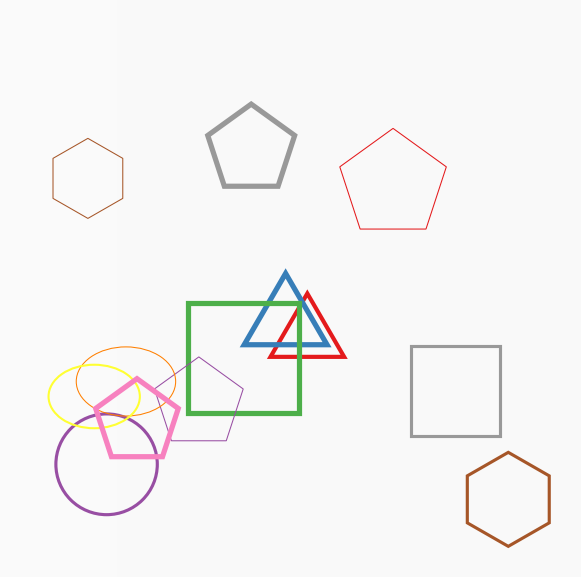[{"shape": "pentagon", "thickness": 0.5, "radius": 0.48, "center": [0.676, 0.68]}, {"shape": "triangle", "thickness": 2, "radius": 0.37, "center": [0.529, 0.418]}, {"shape": "triangle", "thickness": 2.5, "radius": 0.41, "center": [0.491, 0.443]}, {"shape": "square", "thickness": 2.5, "radius": 0.48, "center": [0.419, 0.379]}, {"shape": "circle", "thickness": 1.5, "radius": 0.44, "center": [0.183, 0.195]}, {"shape": "pentagon", "thickness": 0.5, "radius": 0.4, "center": [0.342, 0.301]}, {"shape": "oval", "thickness": 0.5, "radius": 0.43, "center": [0.217, 0.339]}, {"shape": "oval", "thickness": 1, "radius": 0.39, "center": [0.162, 0.313]}, {"shape": "hexagon", "thickness": 1.5, "radius": 0.41, "center": [0.874, 0.134]}, {"shape": "hexagon", "thickness": 0.5, "radius": 0.35, "center": [0.151, 0.69]}, {"shape": "pentagon", "thickness": 2.5, "radius": 0.37, "center": [0.236, 0.269]}, {"shape": "pentagon", "thickness": 2.5, "radius": 0.39, "center": [0.432, 0.74]}, {"shape": "square", "thickness": 1.5, "radius": 0.39, "center": [0.784, 0.322]}]